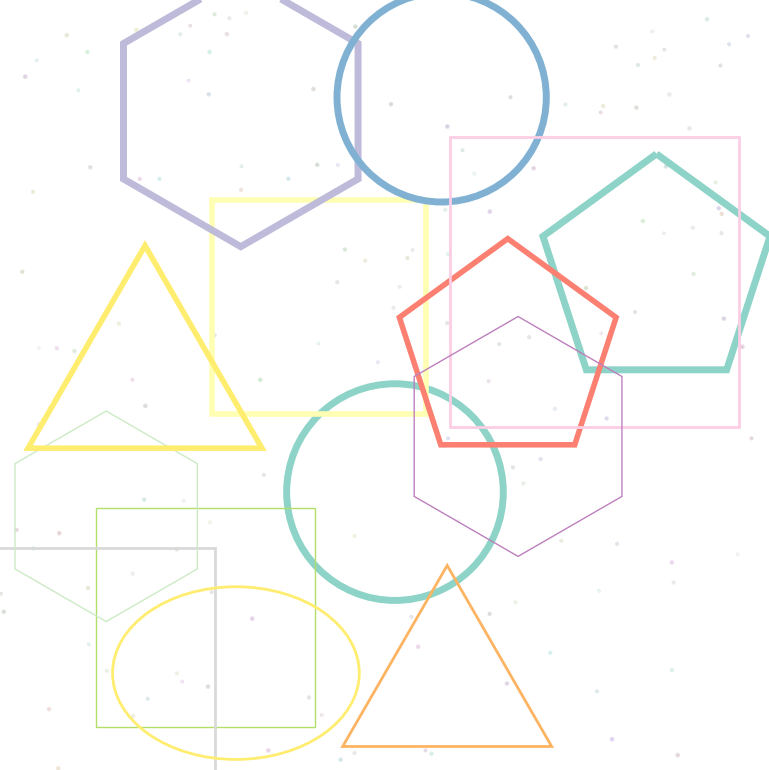[{"shape": "circle", "thickness": 2.5, "radius": 0.7, "center": [0.513, 0.361]}, {"shape": "pentagon", "thickness": 2.5, "radius": 0.78, "center": [0.853, 0.645]}, {"shape": "square", "thickness": 2, "radius": 0.69, "center": [0.414, 0.601]}, {"shape": "hexagon", "thickness": 2.5, "radius": 0.88, "center": [0.313, 0.856]}, {"shape": "pentagon", "thickness": 2, "radius": 0.74, "center": [0.659, 0.542]}, {"shape": "circle", "thickness": 2.5, "radius": 0.68, "center": [0.574, 0.874]}, {"shape": "triangle", "thickness": 1, "radius": 0.78, "center": [0.581, 0.109]}, {"shape": "square", "thickness": 0.5, "radius": 0.71, "center": [0.267, 0.198]}, {"shape": "square", "thickness": 1, "radius": 0.94, "center": [0.772, 0.634]}, {"shape": "square", "thickness": 1, "radius": 0.84, "center": [0.112, 0.121]}, {"shape": "hexagon", "thickness": 0.5, "radius": 0.78, "center": [0.673, 0.433]}, {"shape": "hexagon", "thickness": 0.5, "radius": 0.68, "center": [0.138, 0.329]}, {"shape": "triangle", "thickness": 2, "radius": 0.88, "center": [0.188, 0.506]}, {"shape": "oval", "thickness": 1, "radius": 0.8, "center": [0.306, 0.126]}]